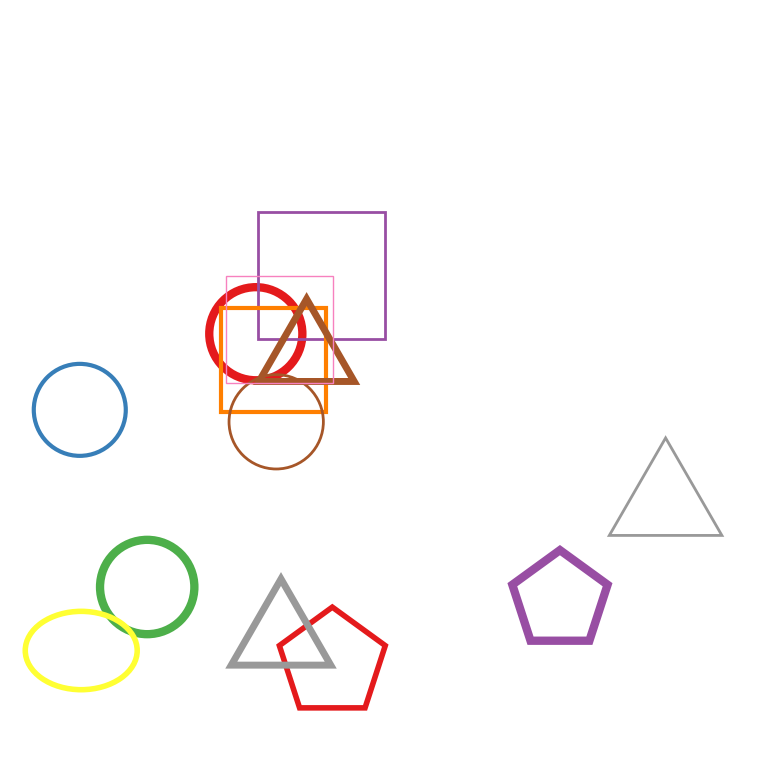[{"shape": "circle", "thickness": 3, "radius": 0.3, "center": [0.332, 0.567]}, {"shape": "pentagon", "thickness": 2, "radius": 0.36, "center": [0.432, 0.139]}, {"shape": "circle", "thickness": 1.5, "radius": 0.3, "center": [0.104, 0.468]}, {"shape": "circle", "thickness": 3, "radius": 0.31, "center": [0.191, 0.238]}, {"shape": "square", "thickness": 1, "radius": 0.41, "center": [0.418, 0.642]}, {"shape": "pentagon", "thickness": 3, "radius": 0.33, "center": [0.727, 0.221]}, {"shape": "square", "thickness": 1.5, "radius": 0.34, "center": [0.356, 0.533]}, {"shape": "oval", "thickness": 2, "radius": 0.36, "center": [0.105, 0.155]}, {"shape": "circle", "thickness": 1, "radius": 0.31, "center": [0.359, 0.452]}, {"shape": "triangle", "thickness": 2.5, "radius": 0.36, "center": [0.398, 0.54]}, {"shape": "square", "thickness": 0.5, "radius": 0.35, "center": [0.362, 0.573]}, {"shape": "triangle", "thickness": 1, "radius": 0.42, "center": [0.864, 0.347]}, {"shape": "triangle", "thickness": 2.5, "radius": 0.37, "center": [0.365, 0.173]}]